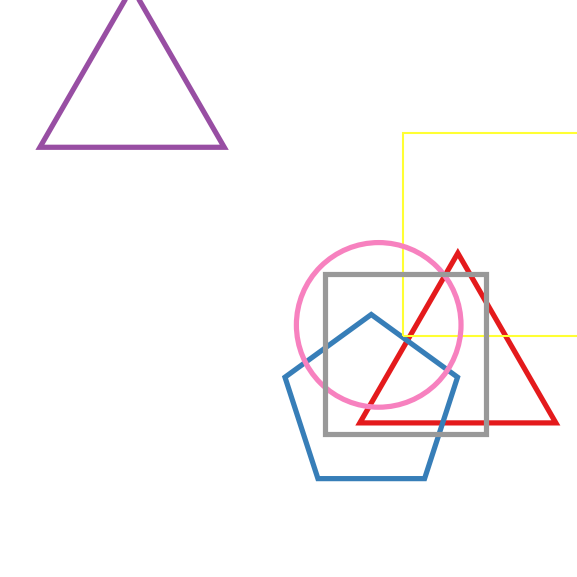[{"shape": "triangle", "thickness": 2.5, "radius": 0.98, "center": [0.793, 0.365]}, {"shape": "pentagon", "thickness": 2.5, "radius": 0.79, "center": [0.643, 0.297]}, {"shape": "triangle", "thickness": 2.5, "radius": 0.92, "center": [0.229, 0.836]}, {"shape": "square", "thickness": 1, "radius": 0.88, "center": [0.873, 0.593]}, {"shape": "circle", "thickness": 2.5, "radius": 0.71, "center": [0.656, 0.437]}, {"shape": "square", "thickness": 2.5, "radius": 0.7, "center": [0.702, 0.386]}]